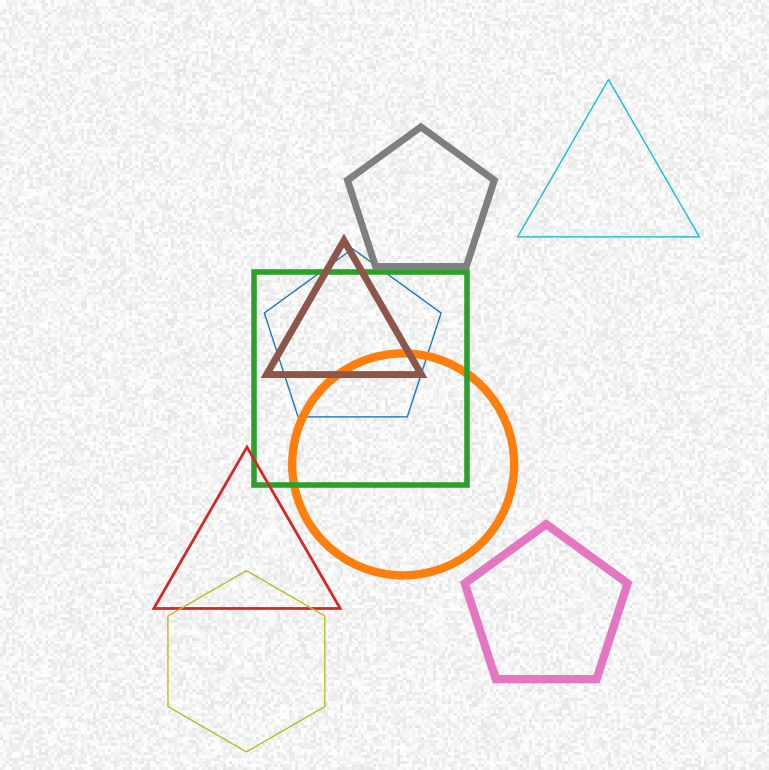[{"shape": "pentagon", "thickness": 0.5, "radius": 0.6, "center": [0.458, 0.556]}, {"shape": "circle", "thickness": 3, "radius": 0.72, "center": [0.524, 0.397]}, {"shape": "square", "thickness": 2, "radius": 0.69, "center": [0.469, 0.509]}, {"shape": "triangle", "thickness": 1, "radius": 0.7, "center": [0.321, 0.28]}, {"shape": "triangle", "thickness": 2.5, "radius": 0.58, "center": [0.447, 0.572]}, {"shape": "pentagon", "thickness": 3, "radius": 0.56, "center": [0.709, 0.208]}, {"shape": "pentagon", "thickness": 2.5, "radius": 0.5, "center": [0.547, 0.735]}, {"shape": "hexagon", "thickness": 0.5, "radius": 0.59, "center": [0.32, 0.141]}, {"shape": "triangle", "thickness": 0.5, "radius": 0.68, "center": [0.79, 0.761]}]